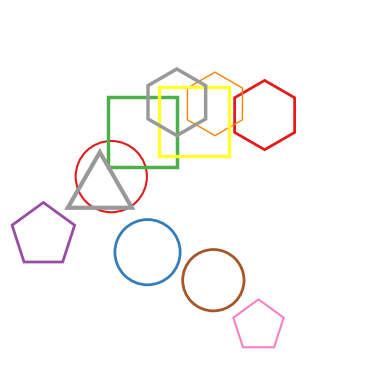[{"shape": "hexagon", "thickness": 2, "radius": 0.45, "center": [0.687, 0.701]}, {"shape": "circle", "thickness": 1.5, "radius": 0.46, "center": [0.289, 0.541]}, {"shape": "circle", "thickness": 2, "radius": 0.42, "center": [0.383, 0.345]}, {"shape": "square", "thickness": 2.5, "radius": 0.45, "center": [0.37, 0.657]}, {"shape": "pentagon", "thickness": 2, "radius": 0.43, "center": [0.113, 0.389]}, {"shape": "hexagon", "thickness": 1, "radius": 0.41, "center": [0.558, 0.73]}, {"shape": "square", "thickness": 2.5, "radius": 0.45, "center": [0.504, 0.685]}, {"shape": "circle", "thickness": 2, "radius": 0.4, "center": [0.554, 0.272]}, {"shape": "pentagon", "thickness": 1.5, "radius": 0.34, "center": [0.672, 0.154]}, {"shape": "hexagon", "thickness": 2.5, "radius": 0.43, "center": [0.459, 0.734]}, {"shape": "triangle", "thickness": 3, "radius": 0.48, "center": [0.259, 0.508]}]